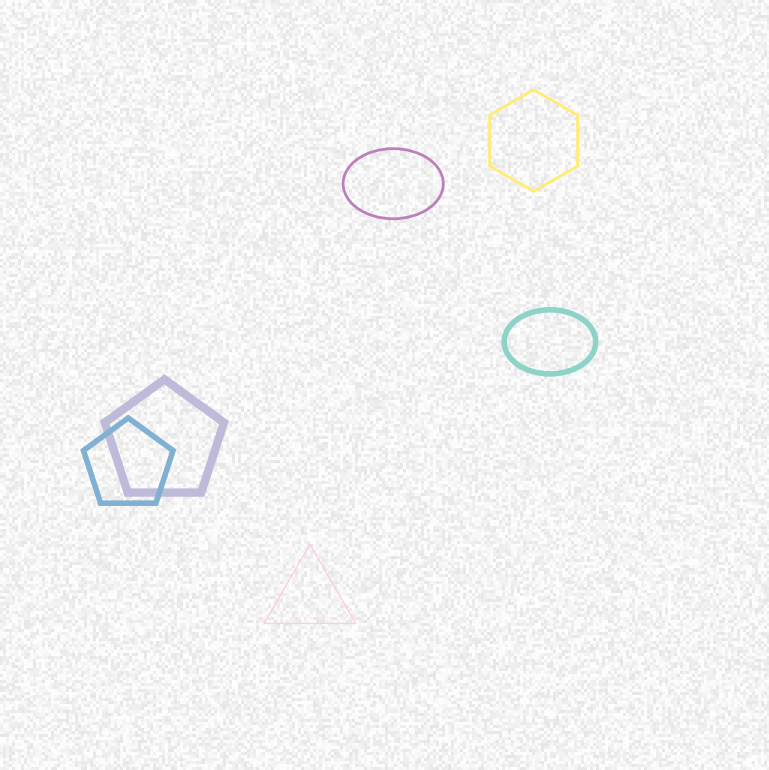[{"shape": "oval", "thickness": 2, "radius": 0.3, "center": [0.714, 0.556]}, {"shape": "pentagon", "thickness": 3, "radius": 0.41, "center": [0.214, 0.426]}, {"shape": "pentagon", "thickness": 2, "radius": 0.31, "center": [0.167, 0.396]}, {"shape": "triangle", "thickness": 0.5, "radius": 0.34, "center": [0.403, 0.225]}, {"shape": "oval", "thickness": 1, "radius": 0.33, "center": [0.511, 0.761]}, {"shape": "hexagon", "thickness": 1, "radius": 0.33, "center": [0.693, 0.817]}]